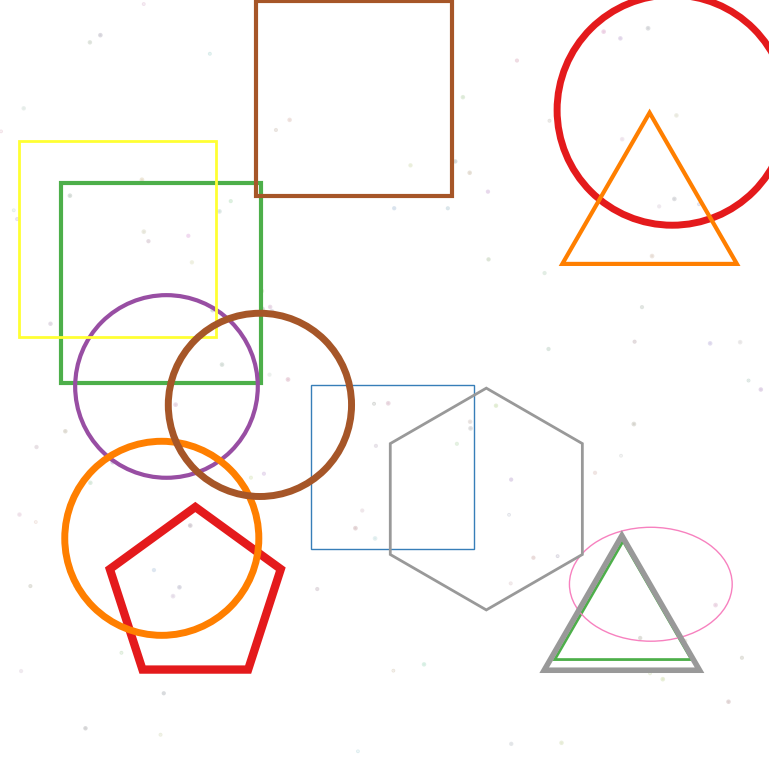[{"shape": "circle", "thickness": 2.5, "radius": 0.75, "center": [0.873, 0.857]}, {"shape": "pentagon", "thickness": 3, "radius": 0.58, "center": [0.254, 0.225]}, {"shape": "square", "thickness": 0.5, "radius": 0.53, "center": [0.51, 0.393]}, {"shape": "square", "thickness": 1.5, "radius": 0.65, "center": [0.209, 0.633]}, {"shape": "triangle", "thickness": 1, "radius": 0.51, "center": [0.809, 0.195]}, {"shape": "circle", "thickness": 1.5, "radius": 0.59, "center": [0.216, 0.498]}, {"shape": "triangle", "thickness": 1.5, "radius": 0.65, "center": [0.844, 0.723]}, {"shape": "circle", "thickness": 2.5, "radius": 0.63, "center": [0.21, 0.301]}, {"shape": "square", "thickness": 1, "radius": 0.64, "center": [0.153, 0.69]}, {"shape": "square", "thickness": 1.5, "radius": 0.63, "center": [0.46, 0.872]}, {"shape": "circle", "thickness": 2.5, "radius": 0.59, "center": [0.338, 0.474]}, {"shape": "oval", "thickness": 0.5, "radius": 0.53, "center": [0.845, 0.241]}, {"shape": "triangle", "thickness": 2, "radius": 0.58, "center": [0.808, 0.188]}, {"shape": "hexagon", "thickness": 1, "radius": 0.72, "center": [0.632, 0.352]}]